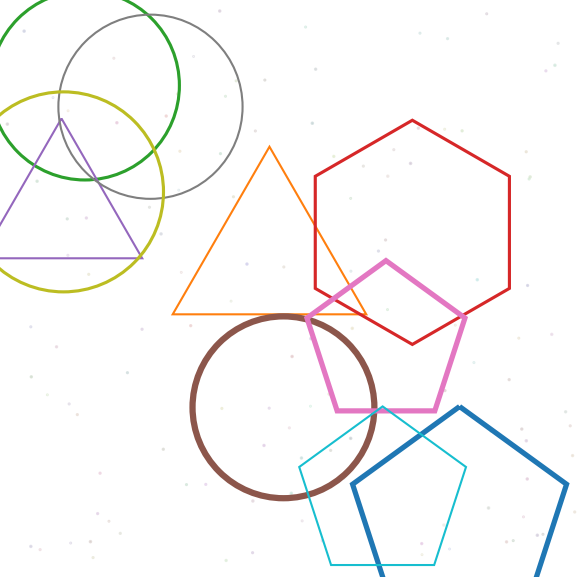[{"shape": "pentagon", "thickness": 2.5, "radius": 0.97, "center": [0.796, 0.1]}, {"shape": "triangle", "thickness": 1, "radius": 0.97, "center": [0.467, 0.552]}, {"shape": "circle", "thickness": 1.5, "radius": 0.82, "center": [0.147, 0.851]}, {"shape": "hexagon", "thickness": 1.5, "radius": 0.97, "center": [0.714, 0.597]}, {"shape": "triangle", "thickness": 1, "radius": 0.81, "center": [0.106, 0.633]}, {"shape": "circle", "thickness": 3, "radius": 0.79, "center": [0.491, 0.294]}, {"shape": "pentagon", "thickness": 2.5, "radius": 0.72, "center": [0.668, 0.404]}, {"shape": "circle", "thickness": 1, "radius": 0.8, "center": [0.261, 0.814]}, {"shape": "circle", "thickness": 1.5, "radius": 0.87, "center": [0.11, 0.667]}, {"shape": "pentagon", "thickness": 1, "radius": 0.76, "center": [0.663, 0.144]}]